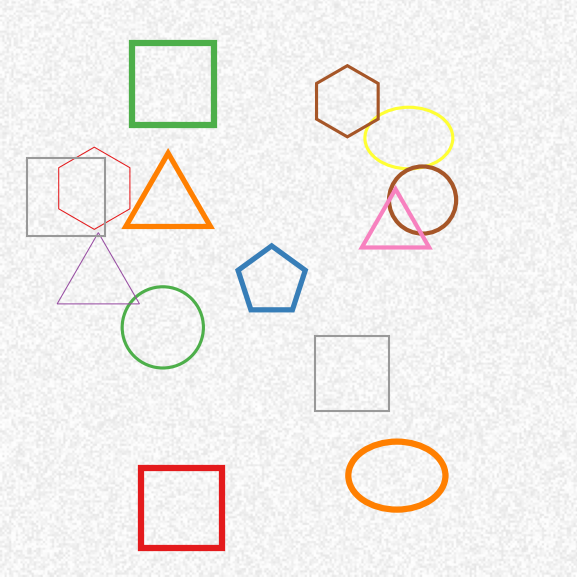[{"shape": "square", "thickness": 3, "radius": 0.35, "center": [0.314, 0.119]}, {"shape": "hexagon", "thickness": 0.5, "radius": 0.36, "center": [0.163, 0.673]}, {"shape": "pentagon", "thickness": 2.5, "radius": 0.31, "center": [0.47, 0.512]}, {"shape": "circle", "thickness": 1.5, "radius": 0.35, "center": [0.282, 0.432]}, {"shape": "square", "thickness": 3, "radius": 0.36, "center": [0.299, 0.854]}, {"shape": "triangle", "thickness": 0.5, "radius": 0.41, "center": [0.17, 0.514]}, {"shape": "triangle", "thickness": 2.5, "radius": 0.42, "center": [0.291, 0.649]}, {"shape": "oval", "thickness": 3, "radius": 0.42, "center": [0.687, 0.176]}, {"shape": "oval", "thickness": 1.5, "radius": 0.38, "center": [0.708, 0.76]}, {"shape": "circle", "thickness": 2, "radius": 0.29, "center": [0.732, 0.653]}, {"shape": "hexagon", "thickness": 1.5, "radius": 0.31, "center": [0.601, 0.824]}, {"shape": "triangle", "thickness": 2, "radius": 0.34, "center": [0.685, 0.604]}, {"shape": "square", "thickness": 1, "radius": 0.34, "center": [0.114, 0.658]}, {"shape": "square", "thickness": 1, "radius": 0.32, "center": [0.61, 0.352]}]